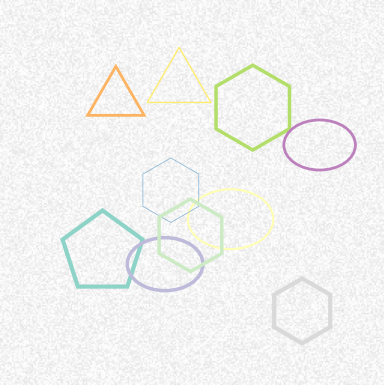[{"shape": "pentagon", "thickness": 3, "radius": 0.55, "center": [0.266, 0.344]}, {"shape": "oval", "thickness": 1.5, "radius": 0.55, "center": [0.599, 0.431]}, {"shape": "oval", "thickness": 2.5, "radius": 0.49, "center": [0.429, 0.314]}, {"shape": "hexagon", "thickness": 0.5, "radius": 0.42, "center": [0.444, 0.506]}, {"shape": "triangle", "thickness": 2, "radius": 0.42, "center": [0.301, 0.743]}, {"shape": "hexagon", "thickness": 2.5, "radius": 0.55, "center": [0.657, 0.721]}, {"shape": "hexagon", "thickness": 3, "radius": 0.42, "center": [0.785, 0.193]}, {"shape": "oval", "thickness": 2, "radius": 0.46, "center": [0.83, 0.623]}, {"shape": "hexagon", "thickness": 2.5, "radius": 0.47, "center": [0.495, 0.389]}, {"shape": "triangle", "thickness": 1, "radius": 0.48, "center": [0.465, 0.782]}]